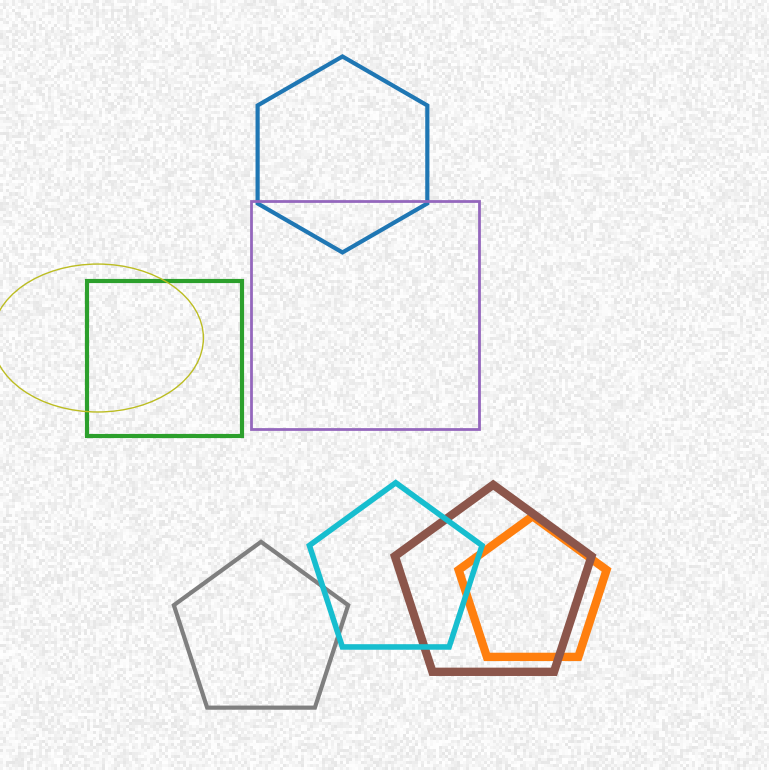[{"shape": "hexagon", "thickness": 1.5, "radius": 0.64, "center": [0.445, 0.799]}, {"shape": "pentagon", "thickness": 3, "radius": 0.51, "center": [0.692, 0.229]}, {"shape": "square", "thickness": 1.5, "radius": 0.5, "center": [0.214, 0.534]}, {"shape": "square", "thickness": 1, "radius": 0.74, "center": [0.474, 0.591]}, {"shape": "pentagon", "thickness": 3, "radius": 0.67, "center": [0.641, 0.236]}, {"shape": "pentagon", "thickness": 1.5, "radius": 0.6, "center": [0.339, 0.177]}, {"shape": "oval", "thickness": 0.5, "radius": 0.69, "center": [0.127, 0.561]}, {"shape": "pentagon", "thickness": 2, "radius": 0.59, "center": [0.514, 0.255]}]